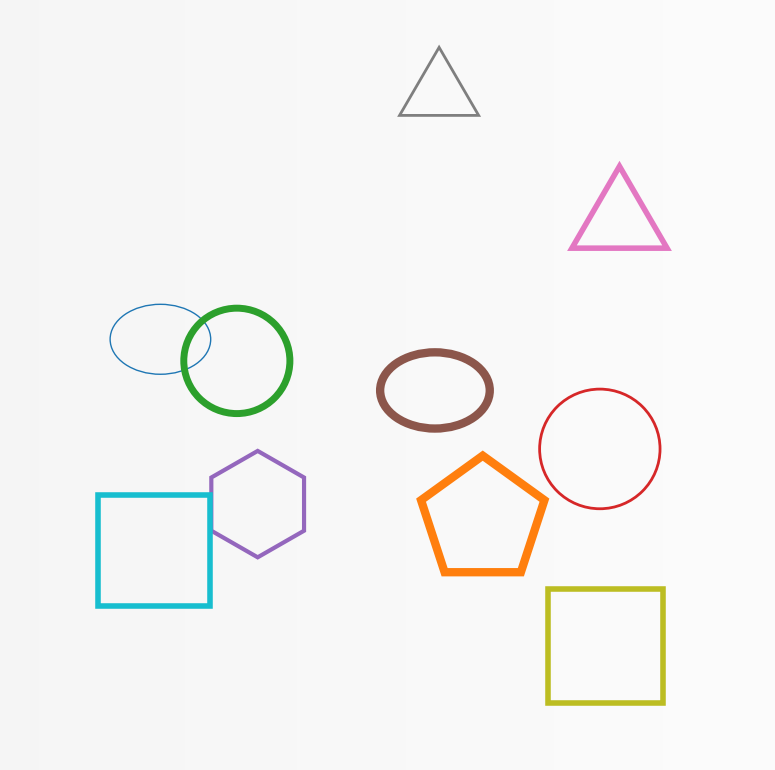[{"shape": "oval", "thickness": 0.5, "radius": 0.32, "center": [0.207, 0.559]}, {"shape": "pentagon", "thickness": 3, "radius": 0.42, "center": [0.623, 0.325]}, {"shape": "circle", "thickness": 2.5, "radius": 0.34, "center": [0.306, 0.531]}, {"shape": "circle", "thickness": 1, "radius": 0.39, "center": [0.774, 0.417]}, {"shape": "hexagon", "thickness": 1.5, "radius": 0.35, "center": [0.332, 0.345]}, {"shape": "oval", "thickness": 3, "radius": 0.35, "center": [0.561, 0.493]}, {"shape": "triangle", "thickness": 2, "radius": 0.35, "center": [0.799, 0.713]}, {"shape": "triangle", "thickness": 1, "radius": 0.29, "center": [0.567, 0.88]}, {"shape": "square", "thickness": 2, "radius": 0.37, "center": [0.781, 0.161]}, {"shape": "square", "thickness": 2, "radius": 0.36, "center": [0.199, 0.285]}]